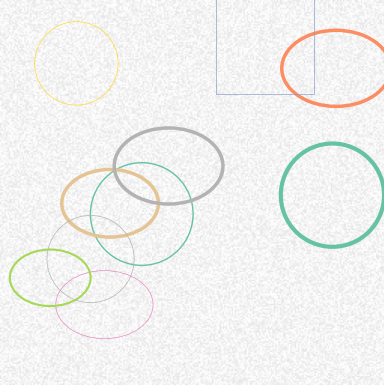[{"shape": "circle", "thickness": 3, "radius": 0.67, "center": [0.863, 0.493]}, {"shape": "circle", "thickness": 1, "radius": 0.67, "center": [0.368, 0.444]}, {"shape": "oval", "thickness": 2.5, "radius": 0.71, "center": [0.873, 0.822]}, {"shape": "square", "thickness": 0.5, "radius": 0.64, "center": [0.688, 0.883]}, {"shape": "oval", "thickness": 0.5, "radius": 0.63, "center": [0.271, 0.209]}, {"shape": "oval", "thickness": 1.5, "radius": 0.52, "center": [0.13, 0.278]}, {"shape": "circle", "thickness": 0.5, "radius": 0.54, "center": [0.198, 0.835]}, {"shape": "oval", "thickness": 2.5, "radius": 0.63, "center": [0.286, 0.472]}, {"shape": "oval", "thickness": 2.5, "radius": 0.71, "center": [0.438, 0.569]}, {"shape": "circle", "thickness": 0.5, "radius": 0.57, "center": [0.235, 0.327]}]